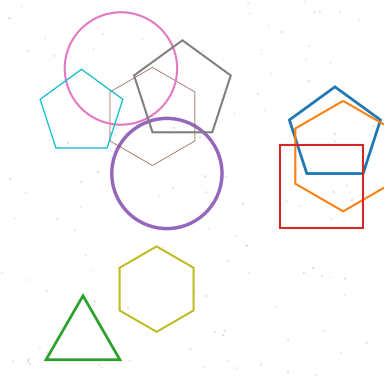[{"shape": "pentagon", "thickness": 2, "radius": 0.62, "center": [0.87, 0.65]}, {"shape": "hexagon", "thickness": 1.5, "radius": 0.72, "center": [0.891, 0.595]}, {"shape": "triangle", "thickness": 2, "radius": 0.55, "center": [0.216, 0.121]}, {"shape": "square", "thickness": 1.5, "radius": 0.54, "center": [0.835, 0.516]}, {"shape": "circle", "thickness": 2.5, "radius": 0.72, "center": [0.434, 0.549]}, {"shape": "hexagon", "thickness": 0.5, "radius": 0.64, "center": [0.396, 0.698]}, {"shape": "circle", "thickness": 1.5, "radius": 0.73, "center": [0.314, 0.822]}, {"shape": "pentagon", "thickness": 1.5, "radius": 0.66, "center": [0.474, 0.763]}, {"shape": "hexagon", "thickness": 1.5, "radius": 0.55, "center": [0.407, 0.249]}, {"shape": "pentagon", "thickness": 1, "radius": 0.56, "center": [0.212, 0.707]}]